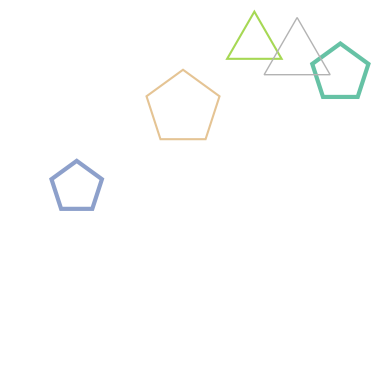[{"shape": "pentagon", "thickness": 3, "radius": 0.38, "center": [0.884, 0.81]}, {"shape": "pentagon", "thickness": 3, "radius": 0.34, "center": [0.199, 0.513]}, {"shape": "triangle", "thickness": 1.5, "radius": 0.41, "center": [0.661, 0.888]}, {"shape": "pentagon", "thickness": 1.5, "radius": 0.5, "center": [0.475, 0.719]}, {"shape": "triangle", "thickness": 1, "radius": 0.49, "center": [0.772, 0.855]}]